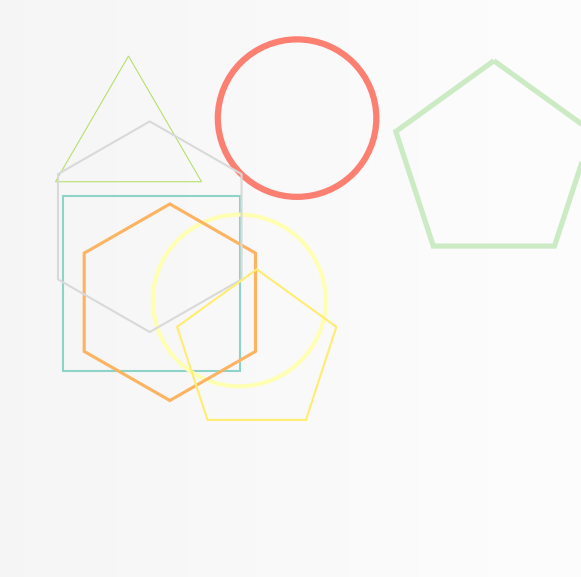[{"shape": "square", "thickness": 1, "radius": 0.76, "center": [0.261, 0.508]}, {"shape": "circle", "thickness": 2, "radius": 0.74, "center": [0.412, 0.479]}, {"shape": "circle", "thickness": 3, "radius": 0.68, "center": [0.511, 0.795]}, {"shape": "hexagon", "thickness": 1.5, "radius": 0.85, "center": [0.292, 0.476]}, {"shape": "triangle", "thickness": 0.5, "radius": 0.73, "center": [0.221, 0.757]}, {"shape": "hexagon", "thickness": 1, "radius": 0.91, "center": [0.258, 0.607]}, {"shape": "pentagon", "thickness": 2.5, "radius": 0.89, "center": [0.85, 0.717]}, {"shape": "pentagon", "thickness": 1, "radius": 0.72, "center": [0.442, 0.389]}]